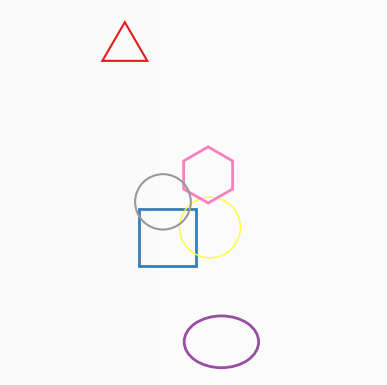[{"shape": "triangle", "thickness": 1.5, "radius": 0.33, "center": [0.322, 0.875]}, {"shape": "square", "thickness": 2, "radius": 0.37, "center": [0.432, 0.383]}, {"shape": "oval", "thickness": 2, "radius": 0.48, "center": [0.571, 0.112]}, {"shape": "circle", "thickness": 1, "radius": 0.39, "center": [0.542, 0.409]}, {"shape": "hexagon", "thickness": 2, "radius": 0.36, "center": [0.537, 0.546]}, {"shape": "circle", "thickness": 1.5, "radius": 0.36, "center": [0.421, 0.476]}]